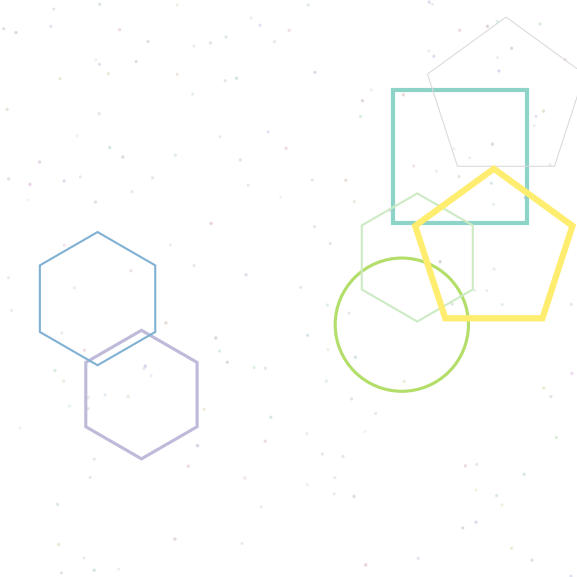[{"shape": "square", "thickness": 2, "radius": 0.58, "center": [0.796, 0.728]}, {"shape": "hexagon", "thickness": 1.5, "radius": 0.56, "center": [0.245, 0.316]}, {"shape": "hexagon", "thickness": 1, "radius": 0.58, "center": [0.169, 0.482]}, {"shape": "circle", "thickness": 1.5, "radius": 0.58, "center": [0.696, 0.437]}, {"shape": "pentagon", "thickness": 0.5, "radius": 0.71, "center": [0.876, 0.827]}, {"shape": "hexagon", "thickness": 1, "radius": 0.55, "center": [0.723, 0.553]}, {"shape": "pentagon", "thickness": 3, "radius": 0.72, "center": [0.855, 0.564]}]